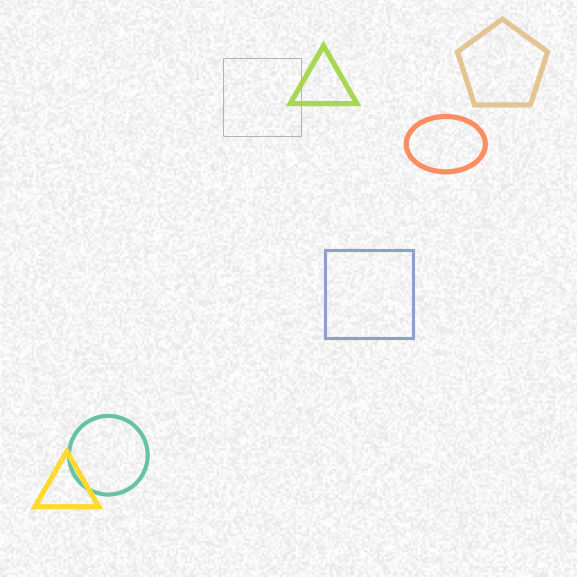[{"shape": "circle", "thickness": 2, "radius": 0.34, "center": [0.188, 0.211]}, {"shape": "oval", "thickness": 2.5, "radius": 0.34, "center": [0.772, 0.75]}, {"shape": "square", "thickness": 1.5, "radius": 0.38, "center": [0.639, 0.49]}, {"shape": "triangle", "thickness": 2.5, "radius": 0.33, "center": [0.56, 0.853]}, {"shape": "triangle", "thickness": 2.5, "radius": 0.32, "center": [0.116, 0.154]}, {"shape": "pentagon", "thickness": 2.5, "radius": 0.41, "center": [0.87, 0.884]}, {"shape": "square", "thickness": 0.5, "radius": 0.34, "center": [0.453, 0.831]}]